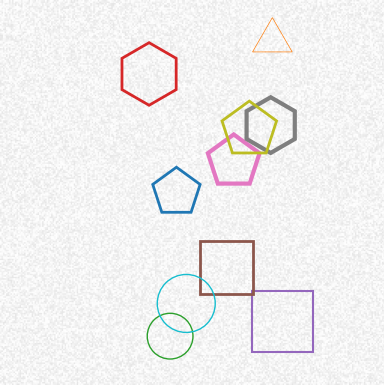[{"shape": "pentagon", "thickness": 2, "radius": 0.32, "center": [0.458, 0.501]}, {"shape": "triangle", "thickness": 0.5, "radius": 0.3, "center": [0.707, 0.895]}, {"shape": "circle", "thickness": 1, "radius": 0.3, "center": [0.442, 0.127]}, {"shape": "hexagon", "thickness": 2, "radius": 0.41, "center": [0.387, 0.808]}, {"shape": "square", "thickness": 1.5, "radius": 0.4, "center": [0.733, 0.166]}, {"shape": "square", "thickness": 2, "radius": 0.34, "center": [0.589, 0.305]}, {"shape": "pentagon", "thickness": 3, "radius": 0.35, "center": [0.607, 0.58]}, {"shape": "hexagon", "thickness": 3, "radius": 0.36, "center": [0.703, 0.675]}, {"shape": "pentagon", "thickness": 2, "radius": 0.37, "center": [0.648, 0.663]}, {"shape": "circle", "thickness": 1, "radius": 0.38, "center": [0.484, 0.212]}]